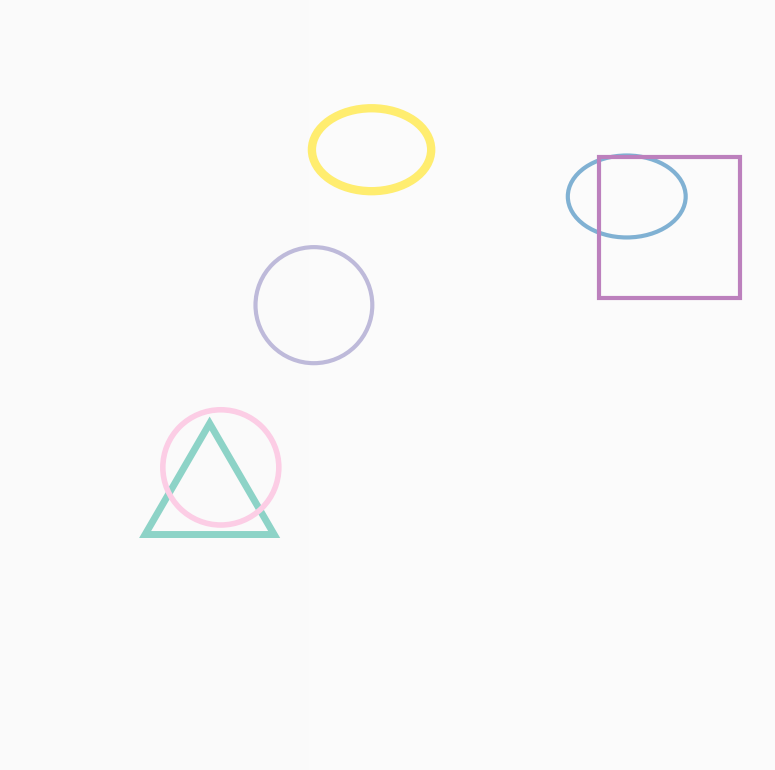[{"shape": "triangle", "thickness": 2.5, "radius": 0.48, "center": [0.271, 0.354]}, {"shape": "circle", "thickness": 1.5, "radius": 0.38, "center": [0.405, 0.604]}, {"shape": "oval", "thickness": 1.5, "radius": 0.38, "center": [0.809, 0.745]}, {"shape": "circle", "thickness": 2, "radius": 0.37, "center": [0.285, 0.393]}, {"shape": "square", "thickness": 1.5, "radius": 0.46, "center": [0.864, 0.704]}, {"shape": "oval", "thickness": 3, "radius": 0.38, "center": [0.479, 0.806]}]